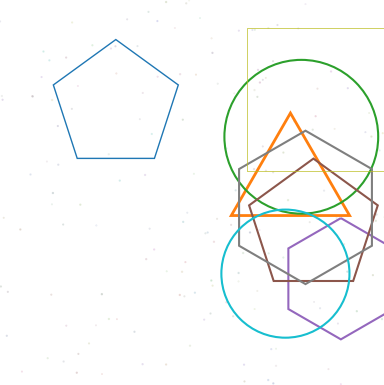[{"shape": "pentagon", "thickness": 1, "radius": 0.85, "center": [0.301, 0.727]}, {"shape": "triangle", "thickness": 2, "radius": 0.89, "center": [0.754, 0.529]}, {"shape": "circle", "thickness": 1.5, "radius": 1.0, "center": [0.783, 0.645]}, {"shape": "hexagon", "thickness": 1.5, "radius": 0.79, "center": [0.885, 0.276]}, {"shape": "pentagon", "thickness": 1.5, "radius": 0.88, "center": [0.814, 0.412]}, {"shape": "hexagon", "thickness": 1.5, "radius": 1.0, "center": [0.794, 0.461]}, {"shape": "square", "thickness": 0.5, "radius": 0.92, "center": [0.826, 0.742]}, {"shape": "circle", "thickness": 1.5, "radius": 0.83, "center": [0.741, 0.289]}]